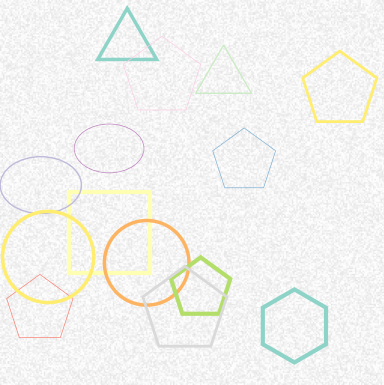[{"shape": "triangle", "thickness": 2.5, "radius": 0.44, "center": [0.33, 0.89]}, {"shape": "hexagon", "thickness": 3, "radius": 0.47, "center": [0.765, 0.153]}, {"shape": "square", "thickness": 3, "radius": 0.53, "center": [0.284, 0.396]}, {"shape": "oval", "thickness": 1, "radius": 0.53, "center": [0.106, 0.519]}, {"shape": "pentagon", "thickness": 0.5, "radius": 0.45, "center": [0.104, 0.197]}, {"shape": "pentagon", "thickness": 0.5, "radius": 0.43, "center": [0.634, 0.582]}, {"shape": "circle", "thickness": 2.5, "radius": 0.55, "center": [0.381, 0.317]}, {"shape": "pentagon", "thickness": 3, "radius": 0.4, "center": [0.521, 0.251]}, {"shape": "pentagon", "thickness": 0.5, "radius": 0.53, "center": [0.421, 0.8]}, {"shape": "pentagon", "thickness": 2, "radius": 0.57, "center": [0.48, 0.194]}, {"shape": "oval", "thickness": 0.5, "radius": 0.45, "center": [0.283, 0.614]}, {"shape": "triangle", "thickness": 1, "radius": 0.42, "center": [0.581, 0.8]}, {"shape": "circle", "thickness": 2.5, "radius": 0.59, "center": [0.125, 0.333]}, {"shape": "pentagon", "thickness": 2, "radius": 0.51, "center": [0.883, 0.766]}]